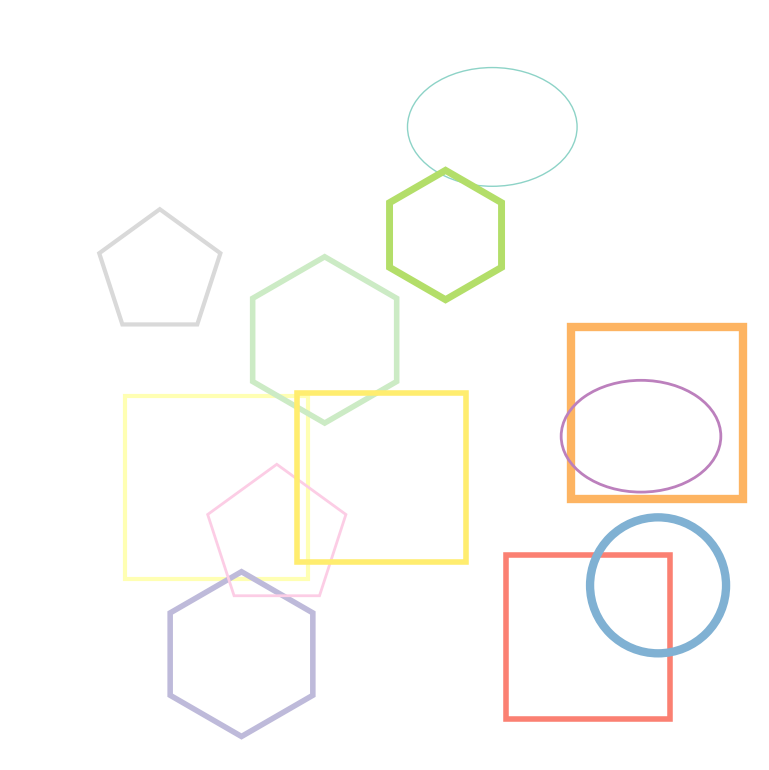[{"shape": "oval", "thickness": 0.5, "radius": 0.55, "center": [0.639, 0.835]}, {"shape": "square", "thickness": 1.5, "radius": 0.59, "center": [0.282, 0.367]}, {"shape": "hexagon", "thickness": 2, "radius": 0.53, "center": [0.314, 0.151]}, {"shape": "square", "thickness": 2, "radius": 0.53, "center": [0.764, 0.173]}, {"shape": "circle", "thickness": 3, "radius": 0.44, "center": [0.855, 0.24]}, {"shape": "square", "thickness": 3, "radius": 0.56, "center": [0.853, 0.464]}, {"shape": "hexagon", "thickness": 2.5, "radius": 0.42, "center": [0.579, 0.695]}, {"shape": "pentagon", "thickness": 1, "radius": 0.47, "center": [0.359, 0.303]}, {"shape": "pentagon", "thickness": 1.5, "radius": 0.41, "center": [0.208, 0.646]}, {"shape": "oval", "thickness": 1, "radius": 0.52, "center": [0.832, 0.433]}, {"shape": "hexagon", "thickness": 2, "radius": 0.54, "center": [0.422, 0.559]}, {"shape": "square", "thickness": 2, "radius": 0.55, "center": [0.496, 0.38]}]